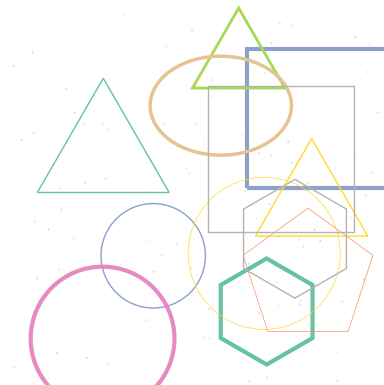[{"shape": "triangle", "thickness": 1, "radius": 0.99, "center": [0.268, 0.599]}, {"shape": "hexagon", "thickness": 3, "radius": 0.69, "center": [0.693, 0.191]}, {"shape": "pentagon", "thickness": 0.5, "radius": 0.89, "center": [0.8, 0.282]}, {"shape": "circle", "thickness": 1, "radius": 0.68, "center": [0.398, 0.336]}, {"shape": "square", "thickness": 3, "radius": 0.9, "center": [0.823, 0.693]}, {"shape": "circle", "thickness": 3, "radius": 0.93, "center": [0.266, 0.121]}, {"shape": "triangle", "thickness": 2, "radius": 0.69, "center": [0.62, 0.841]}, {"shape": "triangle", "thickness": 1, "radius": 0.84, "center": [0.809, 0.471]}, {"shape": "circle", "thickness": 0.5, "radius": 0.99, "center": [0.686, 0.342]}, {"shape": "oval", "thickness": 2.5, "radius": 0.92, "center": [0.574, 0.726]}, {"shape": "hexagon", "thickness": 1, "radius": 0.77, "center": [0.766, 0.38]}, {"shape": "square", "thickness": 1, "radius": 0.94, "center": [0.73, 0.587]}]